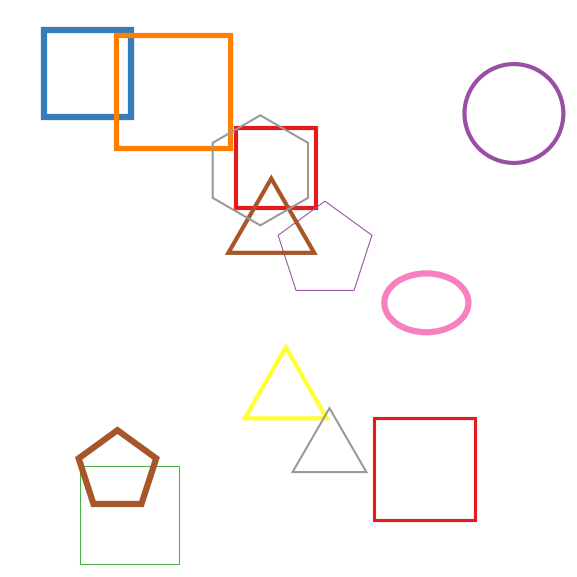[{"shape": "square", "thickness": 2, "radius": 0.35, "center": [0.477, 0.708]}, {"shape": "square", "thickness": 1.5, "radius": 0.44, "center": [0.735, 0.187]}, {"shape": "square", "thickness": 3, "radius": 0.37, "center": [0.152, 0.872]}, {"shape": "square", "thickness": 0.5, "radius": 0.42, "center": [0.224, 0.107]}, {"shape": "pentagon", "thickness": 0.5, "radius": 0.43, "center": [0.563, 0.565]}, {"shape": "circle", "thickness": 2, "radius": 0.43, "center": [0.89, 0.803]}, {"shape": "square", "thickness": 2.5, "radius": 0.49, "center": [0.3, 0.841]}, {"shape": "triangle", "thickness": 2, "radius": 0.41, "center": [0.495, 0.316]}, {"shape": "pentagon", "thickness": 3, "radius": 0.35, "center": [0.203, 0.184]}, {"shape": "triangle", "thickness": 2, "radius": 0.43, "center": [0.47, 0.604]}, {"shape": "oval", "thickness": 3, "radius": 0.36, "center": [0.738, 0.475]}, {"shape": "hexagon", "thickness": 1, "radius": 0.48, "center": [0.451, 0.704]}, {"shape": "triangle", "thickness": 1, "radius": 0.37, "center": [0.571, 0.219]}]